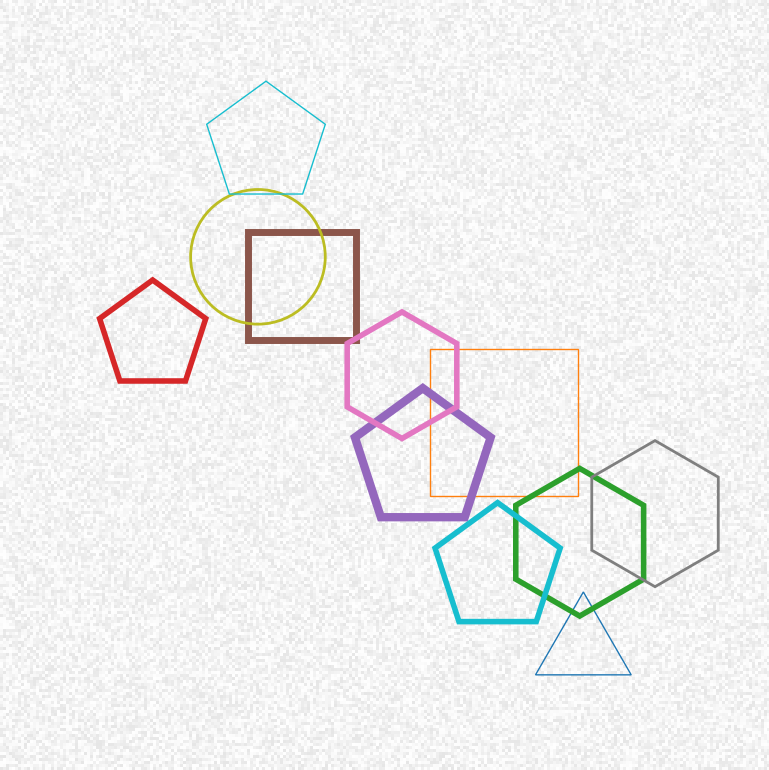[{"shape": "triangle", "thickness": 0.5, "radius": 0.36, "center": [0.758, 0.159]}, {"shape": "square", "thickness": 0.5, "radius": 0.48, "center": [0.655, 0.451]}, {"shape": "hexagon", "thickness": 2, "radius": 0.48, "center": [0.753, 0.296]}, {"shape": "pentagon", "thickness": 2, "radius": 0.36, "center": [0.198, 0.564]}, {"shape": "pentagon", "thickness": 3, "radius": 0.46, "center": [0.549, 0.403]}, {"shape": "square", "thickness": 2.5, "radius": 0.35, "center": [0.392, 0.629]}, {"shape": "hexagon", "thickness": 2, "radius": 0.41, "center": [0.522, 0.513]}, {"shape": "hexagon", "thickness": 1, "radius": 0.47, "center": [0.851, 0.333]}, {"shape": "circle", "thickness": 1, "radius": 0.44, "center": [0.335, 0.666]}, {"shape": "pentagon", "thickness": 2, "radius": 0.43, "center": [0.646, 0.262]}, {"shape": "pentagon", "thickness": 0.5, "radius": 0.41, "center": [0.345, 0.814]}]